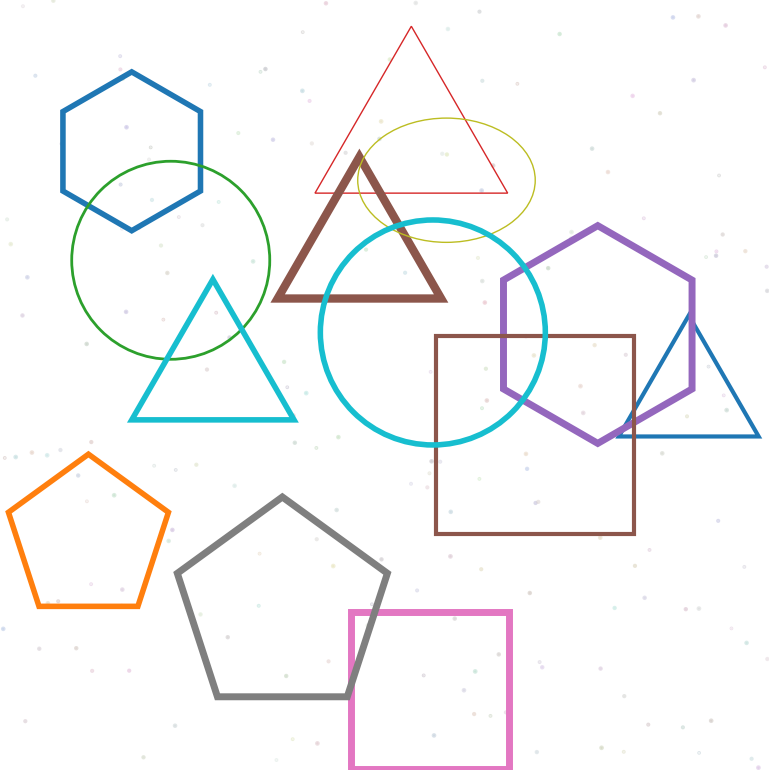[{"shape": "triangle", "thickness": 1.5, "radius": 0.52, "center": [0.895, 0.486]}, {"shape": "hexagon", "thickness": 2, "radius": 0.52, "center": [0.171, 0.804]}, {"shape": "pentagon", "thickness": 2, "radius": 0.55, "center": [0.115, 0.301]}, {"shape": "circle", "thickness": 1, "radius": 0.64, "center": [0.222, 0.662]}, {"shape": "triangle", "thickness": 0.5, "radius": 0.72, "center": [0.534, 0.821]}, {"shape": "hexagon", "thickness": 2.5, "radius": 0.71, "center": [0.776, 0.566]}, {"shape": "triangle", "thickness": 3, "radius": 0.61, "center": [0.467, 0.674]}, {"shape": "square", "thickness": 1.5, "radius": 0.64, "center": [0.694, 0.435]}, {"shape": "square", "thickness": 2.5, "radius": 0.51, "center": [0.558, 0.104]}, {"shape": "pentagon", "thickness": 2.5, "radius": 0.72, "center": [0.367, 0.211]}, {"shape": "oval", "thickness": 0.5, "radius": 0.58, "center": [0.58, 0.766]}, {"shape": "circle", "thickness": 2, "radius": 0.73, "center": [0.562, 0.568]}, {"shape": "triangle", "thickness": 2, "radius": 0.61, "center": [0.276, 0.516]}]